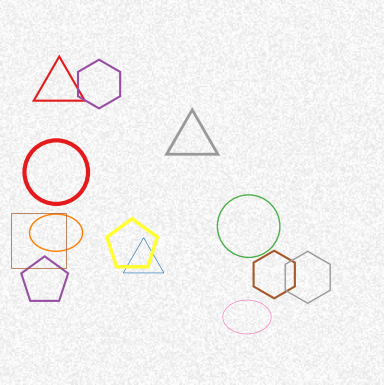[{"shape": "circle", "thickness": 3, "radius": 0.41, "center": [0.146, 0.553]}, {"shape": "triangle", "thickness": 1.5, "radius": 0.38, "center": [0.154, 0.777]}, {"shape": "triangle", "thickness": 0.5, "radius": 0.3, "center": [0.373, 0.322]}, {"shape": "circle", "thickness": 1, "radius": 0.41, "center": [0.646, 0.413]}, {"shape": "pentagon", "thickness": 1.5, "radius": 0.32, "center": [0.116, 0.27]}, {"shape": "hexagon", "thickness": 1.5, "radius": 0.32, "center": [0.257, 0.782]}, {"shape": "oval", "thickness": 1, "radius": 0.34, "center": [0.146, 0.396]}, {"shape": "pentagon", "thickness": 2.5, "radius": 0.34, "center": [0.343, 0.363]}, {"shape": "hexagon", "thickness": 1.5, "radius": 0.31, "center": [0.712, 0.287]}, {"shape": "square", "thickness": 0.5, "radius": 0.36, "center": [0.1, 0.375]}, {"shape": "oval", "thickness": 0.5, "radius": 0.31, "center": [0.642, 0.177]}, {"shape": "triangle", "thickness": 2, "radius": 0.38, "center": [0.499, 0.638]}, {"shape": "hexagon", "thickness": 1, "radius": 0.34, "center": [0.799, 0.28]}]